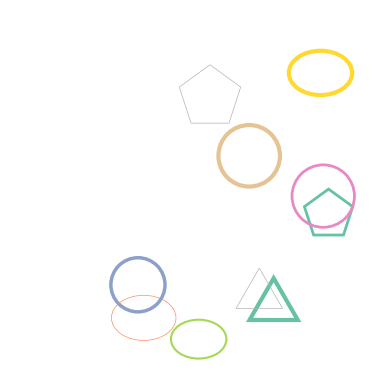[{"shape": "triangle", "thickness": 3, "radius": 0.36, "center": [0.711, 0.205]}, {"shape": "pentagon", "thickness": 2, "radius": 0.33, "center": [0.853, 0.443]}, {"shape": "oval", "thickness": 0.5, "radius": 0.42, "center": [0.373, 0.174]}, {"shape": "circle", "thickness": 2.5, "radius": 0.35, "center": [0.358, 0.26]}, {"shape": "circle", "thickness": 2, "radius": 0.41, "center": [0.84, 0.491]}, {"shape": "oval", "thickness": 1.5, "radius": 0.36, "center": [0.516, 0.119]}, {"shape": "oval", "thickness": 3, "radius": 0.41, "center": [0.832, 0.811]}, {"shape": "circle", "thickness": 3, "radius": 0.4, "center": [0.647, 0.595]}, {"shape": "pentagon", "thickness": 0.5, "radius": 0.42, "center": [0.545, 0.748]}, {"shape": "triangle", "thickness": 0.5, "radius": 0.35, "center": [0.674, 0.234]}]